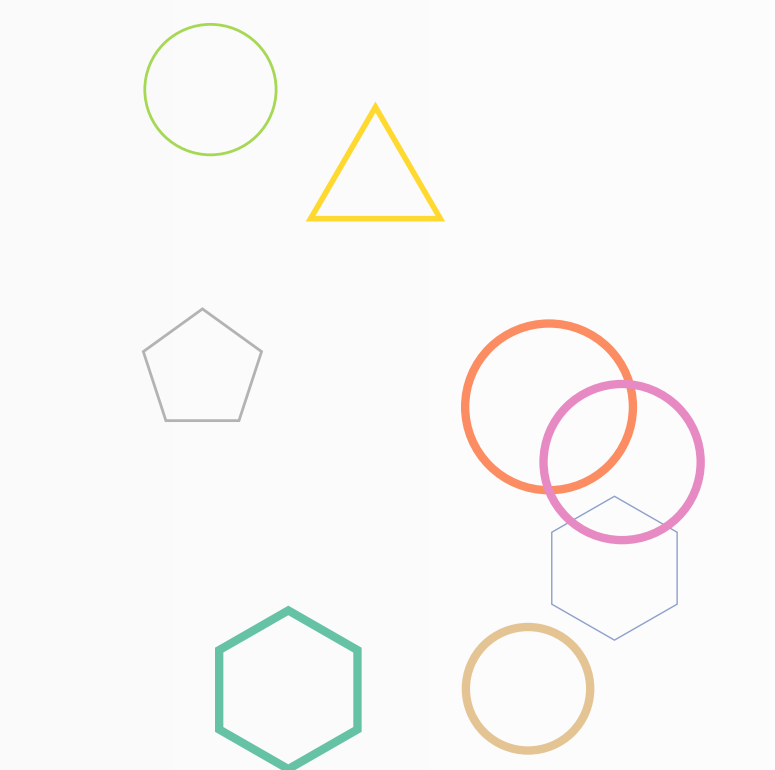[{"shape": "hexagon", "thickness": 3, "radius": 0.52, "center": [0.372, 0.104]}, {"shape": "circle", "thickness": 3, "radius": 0.54, "center": [0.708, 0.472]}, {"shape": "hexagon", "thickness": 0.5, "radius": 0.47, "center": [0.793, 0.262]}, {"shape": "circle", "thickness": 3, "radius": 0.51, "center": [0.803, 0.4]}, {"shape": "circle", "thickness": 1, "radius": 0.42, "center": [0.272, 0.884]}, {"shape": "triangle", "thickness": 2, "radius": 0.48, "center": [0.484, 0.764]}, {"shape": "circle", "thickness": 3, "radius": 0.4, "center": [0.681, 0.106]}, {"shape": "pentagon", "thickness": 1, "radius": 0.4, "center": [0.261, 0.519]}]